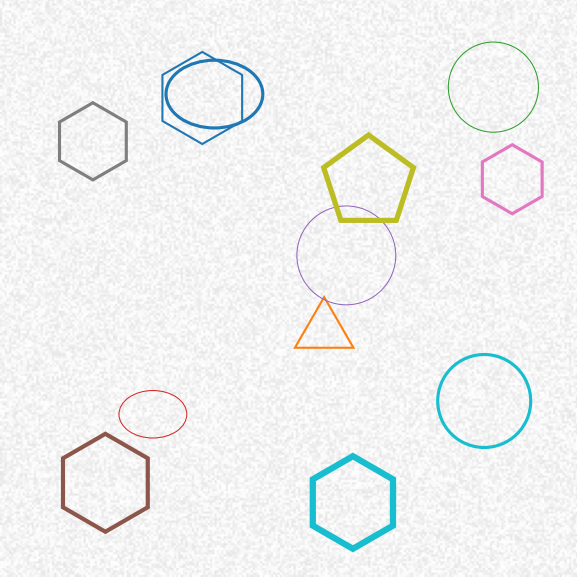[{"shape": "hexagon", "thickness": 1, "radius": 0.4, "center": [0.35, 0.829]}, {"shape": "oval", "thickness": 1.5, "radius": 0.42, "center": [0.371, 0.836]}, {"shape": "triangle", "thickness": 1, "radius": 0.29, "center": [0.561, 0.426]}, {"shape": "circle", "thickness": 0.5, "radius": 0.39, "center": [0.854, 0.848]}, {"shape": "oval", "thickness": 0.5, "radius": 0.29, "center": [0.265, 0.282]}, {"shape": "circle", "thickness": 0.5, "radius": 0.43, "center": [0.6, 0.557]}, {"shape": "hexagon", "thickness": 2, "radius": 0.42, "center": [0.182, 0.163]}, {"shape": "hexagon", "thickness": 1.5, "radius": 0.3, "center": [0.887, 0.689]}, {"shape": "hexagon", "thickness": 1.5, "radius": 0.33, "center": [0.161, 0.754]}, {"shape": "pentagon", "thickness": 2.5, "radius": 0.41, "center": [0.638, 0.684]}, {"shape": "circle", "thickness": 1.5, "radius": 0.4, "center": [0.838, 0.305]}, {"shape": "hexagon", "thickness": 3, "radius": 0.4, "center": [0.611, 0.129]}]